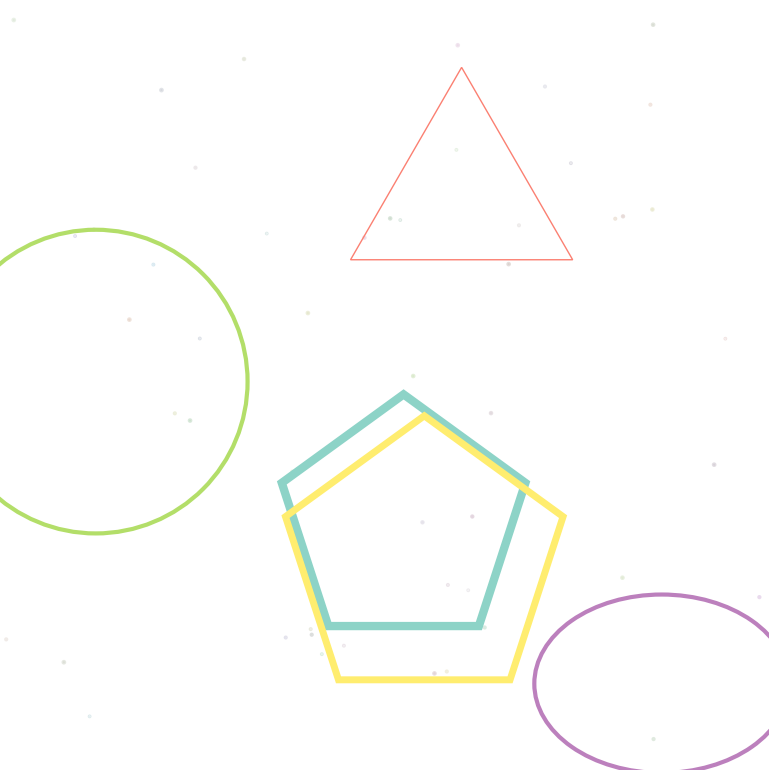[{"shape": "pentagon", "thickness": 3, "radius": 0.83, "center": [0.524, 0.321]}, {"shape": "triangle", "thickness": 0.5, "radius": 0.83, "center": [0.599, 0.746]}, {"shape": "circle", "thickness": 1.5, "radius": 0.99, "center": [0.124, 0.504]}, {"shape": "oval", "thickness": 1.5, "radius": 0.83, "center": [0.859, 0.112]}, {"shape": "pentagon", "thickness": 2.5, "radius": 0.95, "center": [0.551, 0.27]}]